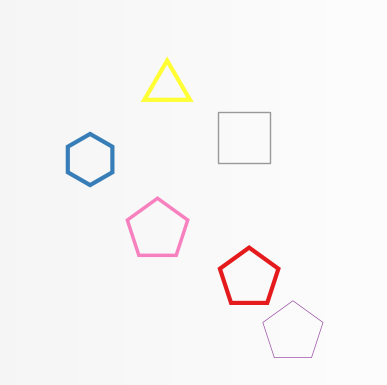[{"shape": "pentagon", "thickness": 3, "radius": 0.4, "center": [0.643, 0.277]}, {"shape": "hexagon", "thickness": 3, "radius": 0.33, "center": [0.233, 0.586]}, {"shape": "pentagon", "thickness": 0.5, "radius": 0.41, "center": [0.756, 0.137]}, {"shape": "triangle", "thickness": 3, "radius": 0.34, "center": [0.431, 0.775]}, {"shape": "pentagon", "thickness": 2.5, "radius": 0.41, "center": [0.407, 0.403]}, {"shape": "square", "thickness": 1, "radius": 0.33, "center": [0.63, 0.643]}]